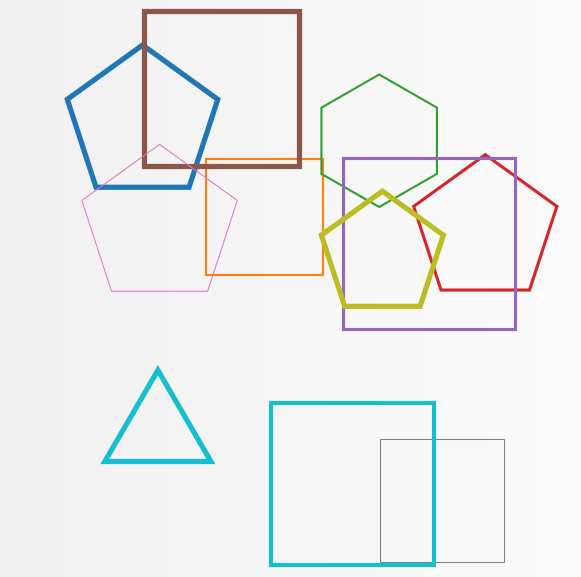[{"shape": "pentagon", "thickness": 2.5, "radius": 0.68, "center": [0.245, 0.785]}, {"shape": "square", "thickness": 1, "radius": 0.5, "center": [0.456, 0.623]}, {"shape": "hexagon", "thickness": 1, "radius": 0.57, "center": [0.652, 0.755]}, {"shape": "pentagon", "thickness": 1.5, "radius": 0.65, "center": [0.835, 0.602]}, {"shape": "square", "thickness": 1.5, "radius": 0.74, "center": [0.738, 0.578]}, {"shape": "square", "thickness": 2.5, "radius": 0.67, "center": [0.381, 0.846]}, {"shape": "pentagon", "thickness": 0.5, "radius": 0.7, "center": [0.275, 0.609]}, {"shape": "square", "thickness": 0.5, "radius": 0.53, "center": [0.76, 0.133]}, {"shape": "pentagon", "thickness": 2.5, "radius": 0.55, "center": [0.658, 0.558]}, {"shape": "triangle", "thickness": 2.5, "radius": 0.53, "center": [0.272, 0.253]}, {"shape": "square", "thickness": 2, "radius": 0.7, "center": [0.606, 0.161]}]